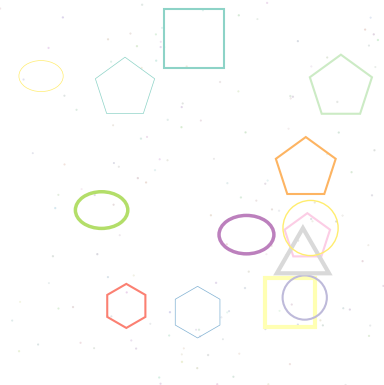[{"shape": "pentagon", "thickness": 0.5, "radius": 0.4, "center": [0.325, 0.771]}, {"shape": "square", "thickness": 1.5, "radius": 0.39, "center": [0.504, 0.899]}, {"shape": "square", "thickness": 3, "radius": 0.32, "center": [0.754, 0.215]}, {"shape": "circle", "thickness": 1.5, "radius": 0.29, "center": [0.791, 0.227]}, {"shape": "hexagon", "thickness": 1.5, "radius": 0.29, "center": [0.328, 0.205]}, {"shape": "hexagon", "thickness": 0.5, "radius": 0.34, "center": [0.513, 0.189]}, {"shape": "pentagon", "thickness": 1.5, "radius": 0.41, "center": [0.794, 0.562]}, {"shape": "oval", "thickness": 2.5, "radius": 0.34, "center": [0.264, 0.454]}, {"shape": "pentagon", "thickness": 1.5, "radius": 0.31, "center": [0.798, 0.384]}, {"shape": "triangle", "thickness": 3, "radius": 0.39, "center": [0.787, 0.329]}, {"shape": "oval", "thickness": 2.5, "radius": 0.36, "center": [0.64, 0.391]}, {"shape": "pentagon", "thickness": 1.5, "radius": 0.42, "center": [0.885, 0.773]}, {"shape": "circle", "thickness": 1, "radius": 0.36, "center": [0.807, 0.408]}, {"shape": "oval", "thickness": 0.5, "radius": 0.29, "center": [0.107, 0.802]}]